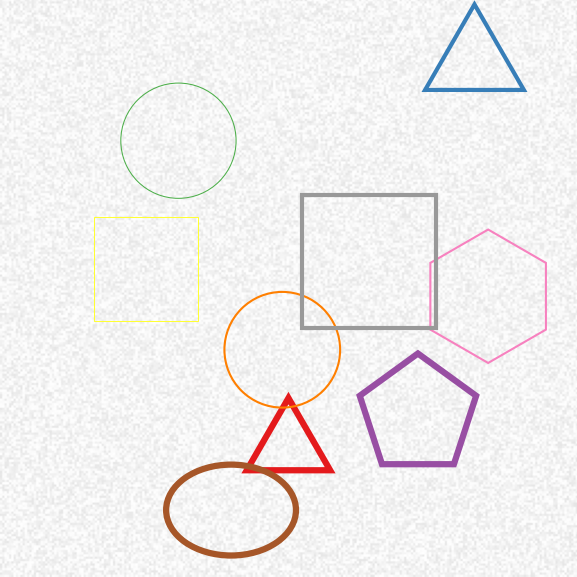[{"shape": "triangle", "thickness": 3, "radius": 0.42, "center": [0.499, 0.227]}, {"shape": "triangle", "thickness": 2, "radius": 0.49, "center": [0.822, 0.893]}, {"shape": "circle", "thickness": 0.5, "radius": 0.5, "center": [0.309, 0.755]}, {"shape": "pentagon", "thickness": 3, "radius": 0.53, "center": [0.724, 0.281]}, {"shape": "circle", "thickness": 1, "radius": 0.5, "center": [0.489, 0.394]}, {"shape": "square", "thickness": 0.5, "radius": 0.45, "center": [0.252, 0.533]}, {"shape": "oval", "thickness": 3, "radius": 0.56, "center": [0.4, 0.116]}, {"shape": "hexagon", "thickness": 1, "radius": 0.58, "center": [0.845, 0.486]}, {"shape": "square", "thickness": 2, "radius": 0.58, "center": [0.64, 0.546]}]